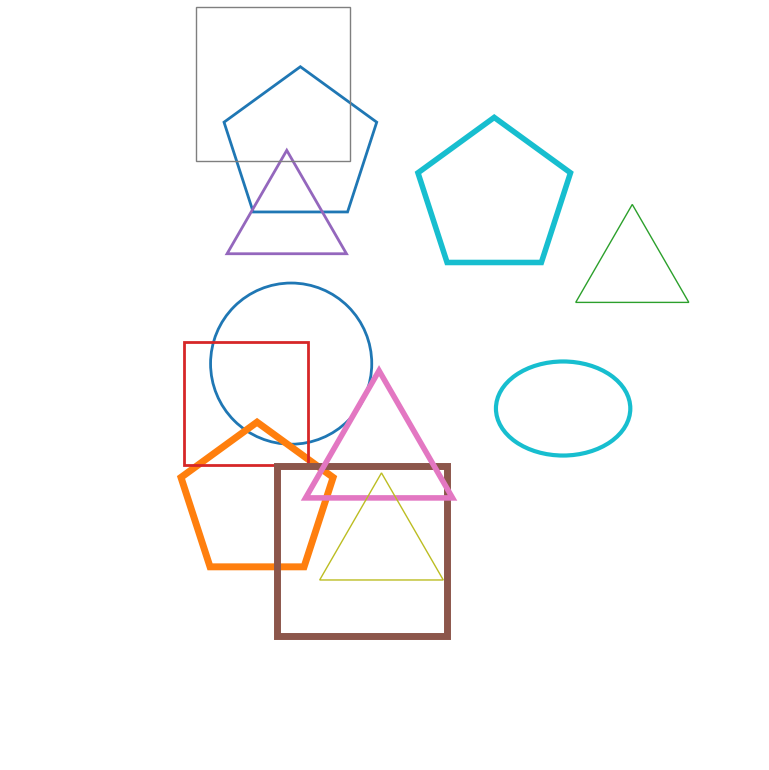[{"shape": "circle", "thickness": 1, "radius": 0.52, "center": [0.378, 0.528]}, {"shape": "pentagon", "thickness": 1, "radius": 0.52, "center": [0.39, 0.809]}, {"shape": "pentagon", "thickness": 2.5, "radius": 0.52, "center": [0.334, 0.348]}, {"shape": "triangle", "thickness": 0.5, "radius": 0.42, "center": [0.821, 0.65]}, {"shape": "square", "thickness": 1, "radius": 0.4, "center": [0.319, 0.476]}, {"shape": "triangle", "thickness": 1, "radius": 0.45, "center": [0.372, 0.715]}, {"shape": "square", "thickness": 2.5, "radius": 0.55, "center": [0.47, 0.284]}, {"shape": "triangle", "thickness": 2, "radius": 0.55, "center": [0.492, 0.408]}, {"shape": "square", "thickness": 0.5, "radius": 0.5, "center": [0.354, 0.891]}, {"shape": "triangle", "thickness": 0.5, "radius": 0.46, "center": [0.495, 0.293]}, {"shape": "pentagon", "thickness": 2, "radius": 0.52, "center": [0.642, 0.743]}, {"shape": "oval", "thickness": 1.5, "radius": 0.44, "center": [0.731, 0.469]}]